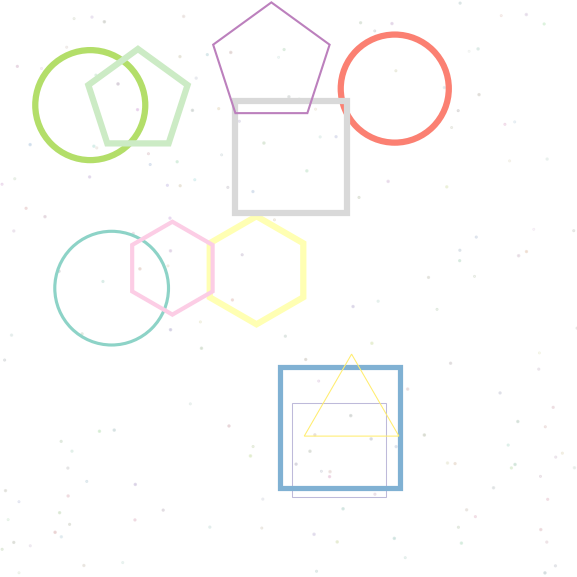[{"shape": "circle", "thickness": 1.5, "radius": 0.49, "center": [0.193, 0.5]}, {"shape": "hexagon", "thickness": 3, "radius": 0.47, "center": [0.444, 0.531]}, {"shape": "square", "thickness": 0.5, "radius": 0.41, "center": [0.587, 0.22]}, {"shape": "circle", "thickness": 3, "radius": 0.47, "center": [0.684, 0.846]}, {"shape": "square", "thickness": 2.5, "radius": 0.52, "center": [0.589, 0.259]}, {"shape": "circle", "thickness": 3, "radius": 0.48, "center": [0.156, 0.817]}, {"shape": "hexagon", "thickness": 2, "radius": 0.4, "center": [0.299, 0.535]}, {"shape": "square", "thickness": 3, "radius": 0.48, "center": [0.504, 0.728]}, {"shape": "pentagon", "thickness": 1, "radius": 0.53, "center": [0.47, 0.889]}, {"shape": "pentagon", "thickness": 3, "radius": 0.45, "center": [0.239, 0.824]}, {"shape": "triangle", "thickness": 0.5, "radius": 0.47, "center": [0.609, 0.291]}]